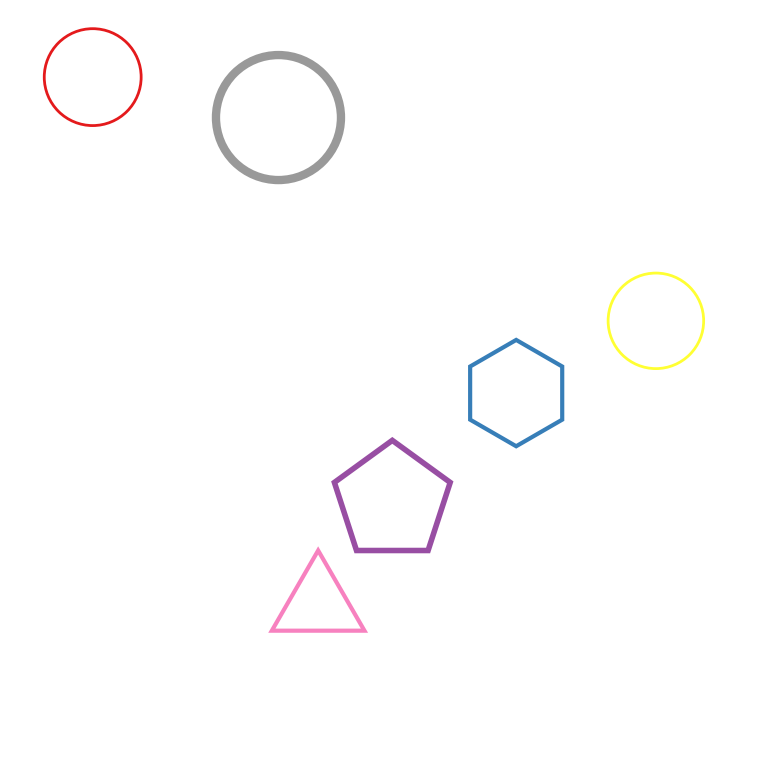[{"shape": "circle", "thickness": 1, "radius": 0.31, "center": [0.12, 0.9]}, {"shape": "hexagon", "thickness": 1.5, "radius": 0.35, "center": [0.67, 0.49]}, {"shape": "pentagon", "thickness": 2, "radius": 0.4, "center": [0.509, 0.349]}, {"shape": "circle", "thickness": 1, "radius": 0.31, "center": [0.852, 0.583]}, {"shape": "triangle", "thickness": 1.5, "radius": 0.35, "center": [0.413, 0.216]}, {"shape": "circle", "thickness": 3, "radius": 0.41, "center": [0.362, 0.847]}]